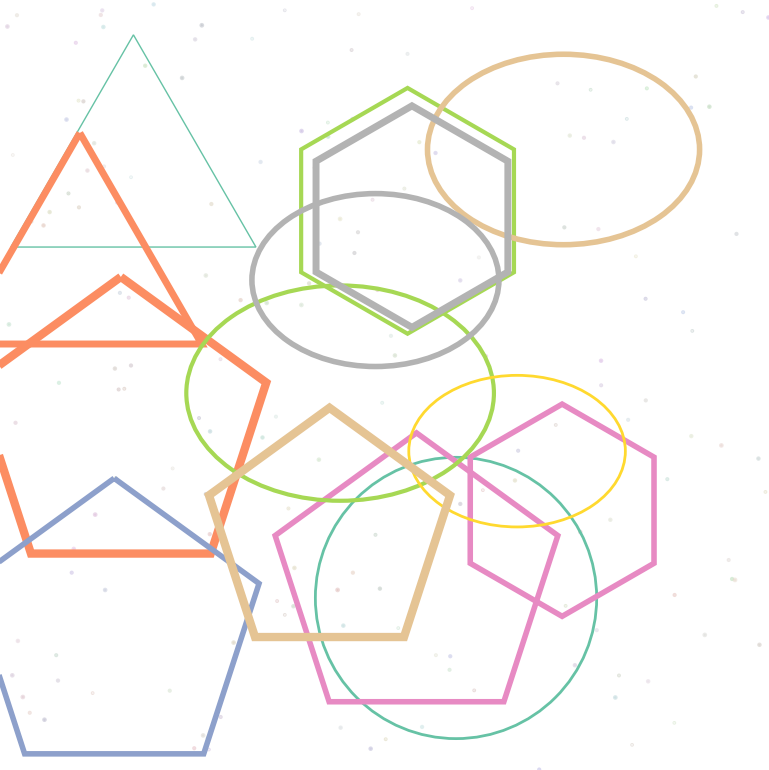[{"shape": "triangle", "thickness": 0.5, "radius": 0.92, "center": [0.173, 0.771]}, {"shape": "circle", "thickness": 1, "radius": 0.91, "center": [0.592, 0.223]}, {"shape": "triangle", "thickness": 2.5, "radius": 0.91, "center": [0.104, 0.645]}, {"shape": "pentagon", "thickness": 3, "radius": 0.99, "center": [0.157, 0.442]}, {"shape": "pentagon", "thickness": 2, "radius": 0.99, "center": [0.148, 0.181]}, {"shape": "pentagon", "thickness": 2, "radius": 0.97, "center": [0.541, 0.245]}, {"shape": "hexagon", "thickness": 2, "radius": 0.69, "center": [0.73, 0.337]}, {"shape": "hexagon", "thickness": 1.5, "radius": 0.8, "center": [0.529, 0.726]}, {"shape": "oval", "thickness": 1.5, "radius": 1.0, "center": [0.442, 0.489]}, {"shape": "oval", "thickness": 1, "radius": 0.7, "center": [0.672, 0.414]}, {"shape": "pentagon", "thickness": 3, "radius": 0.82, "center": [0.428, 0.306]}, {"shape": "oval", "thickness": 2, "radius": 0.88, "center": [0.732, 0.806]}, {"shape": "hexagon", "thickness": 2.5, "radius": 0.72, "center": [0.535, 0.719]}, {"shape": "oval", "thickness": 2, "radius": 0.8, "center": [0.488, 0.636]}]